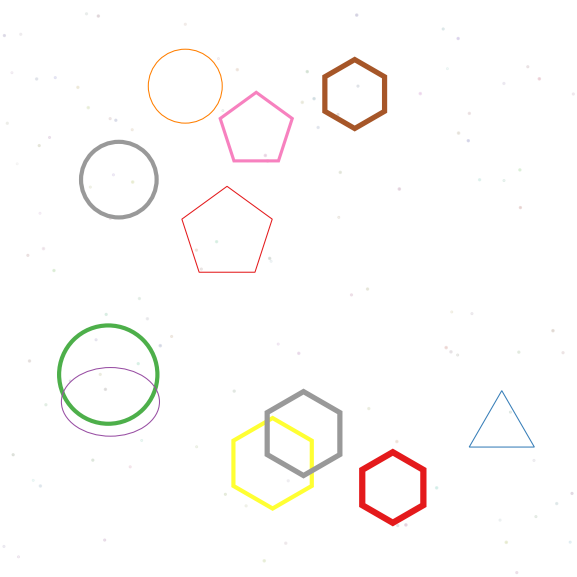[{"shape": "hexagon", "thickness": 3, "radius": 0.31, "center": [0.68, 0.155]}, {"shape": "pentagon", "thickness": 0.5, "radius": 0.41, "center": [0.393, 0.594]}, {"shape": "triangle", "thickness": 0.5, "radius": 0.33, "center": [0.869, 0.258]}, {"shape": "circle", "thickness": 2, "radius": 0.43, "center": [0.187, 0.35]}, {"shape": "oval", "thickness": 0.5, "radius": 0.42, "center": [0.191, 0.303]}, {"shape": "circle", "thickness": 0.5, "radius": 0.32, "center": [0.321, 0.85]}, {"shape": "hexagon", "thickness": 2, "radius": 0.39, "center": [0.472, 0.197]}, {"shape": "hexagon", "thickness": 2.5, "radius": 0.3, "center": [0.614, 0.836]}, {"shape": "pentagon", "thickness": 1.5, "radius": 0.33, "center": [0.444, 0.774]}, {"shape": "circle", "thickness": 2, "radius": 0.33, "center": [0.206, 0.688]}, {"shape": "hexagon", "thickness": 2.5, "radius": 0.36, "center": [0.526, 0.248]}]